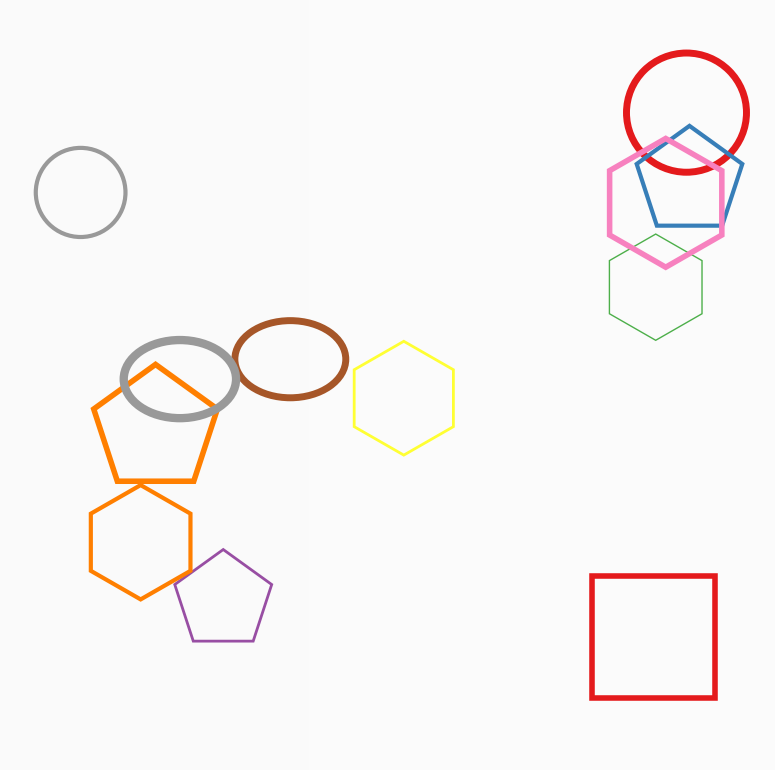[{"shape": "circle", "thickness": 2.5, "radius": 0.39, "center": [0.886, 0.854]}, {"shape": "square", "thickness": 2, "radius": 0.4, "center": [0.843, 0.172]}, {"shape": "pentagon", "thickness": 1.5, "radius": 0.36, "center": [0.89, 0.765]}, {"shape": "hexagon", "thickness": 0.5, "radius": 0.34, "center": [0.846, 0.627]}, {"shape": "pentagon", "thickness": 1, "radius": 0.33, "center": [0.288, 0.221]}, {"shape": "hexagon", "thickness": 1.5, "radius": 0.37, "center": [0.181, 0.296]}, {"shape": "pentagon", "thickness": 2, "radius": 0.42, "center": [0.201, 0.443]}, {"shape": "hexagon", "thickness": 1, "radius": 0.37, "center": [0.521, 0.483]}, {"shape": "oval", "thickness": 2.5, "radius": 0.36, "center": [0.375, 0.533]}, {"shape": "hexagon", "thickness": 2, "radius": 0.42, "center": [0.859, 0.737]}, {"shape": "oval", "thickness": 3, "radius": 0.36, "center": [0.232, 0.508]}, {"shape": "circle", "thickness": 1.5, "radius": 0.29, "center": [0.104, 0.75]}]